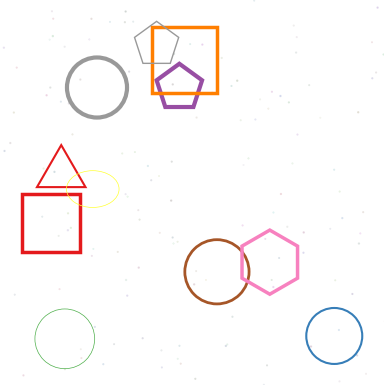[{"shape": "triangle", "thickness": 1.5, "radius": 0.36, "center": [0.159, 0.55]}, {"shape": "square", "thickness": 2.5, "radius": 0.38, "center": [0.133, 0.421]}, {"shape": "circle", "thickness": 1.5, "radius": 0.36, "center": [0.868, 0.127]}, {"shape": "circle", "thickness": 0.5, "radius": 0.39, "center": [0.168, 0.12]}, {"shape": "pentagon", "thickness": 3, "radius": 0.31, "center": [0.466, 0.772]}, {"shape": "square", "thickness": 2.5, "radius": 0.42, "center": [0.479, 0.845]}, {"shape": "oval", "thickness": 0.5, "radius": 0.34, "center": [0.241, 0.509]}, {"shape": "circle", "thickness": 2, "radius": 0.42, "center": [0.564, 0.294]}, {"shape": "hexagon", "thickness": 2.5, "radius": 0.42, "center": [0.701, 0.319]}, {"shape": "pentagon", "thickness": 1, "radius": 0.3, "center": [0.407, 0.884]}, {"shape": "circle", "thickness": 3, "radius": 0.39, "center": [0.252, 0.773]}]